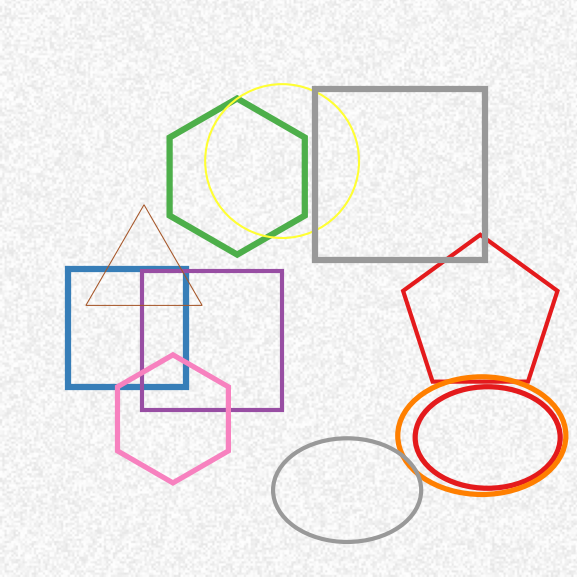[{"shape": "pentagon", "thickness": 2, "radius": 0.7, "center": [0.832, 0.452]}, {"shape": "oval", "thickness": 2.5, "radius": 0.63, "center": [0.844, 0.242]}, {"shape": "square", "thickness": 3, "radius": 0.51, "center": [0.219, 0.431]}, {"shape": "hexagon", "thickness": 3, "radius": 0.68, "center": [0.411, 0.693]}, {"shape": "square", "thickness": 2, "radius": 0.6, "center": [0.367, 0.409]}, {"shape": "oval", "thickness": 2.5, "radius": 0.73, "center": [0.834, 0.245]}, {"shape": "circle", "thickness": 1, "radius": 0.67, "center": [0.488, 0.72]}, {"shape": "triangle", "thickness": 0.5, "radius": 0.58, "center": [0.249, 0.528]}, {"shape": "hexagon", "thickness": 2.5, "radius": 0.55, "center": [0.299, 0.274]}, {"shape": "square", "thickness": 3, "radius": 0.74, "center": [0.693, 0.697]}, {"shape": "oval", "thickness": 2, "radius": 0.64, "center": [0.601, 0.15]}]